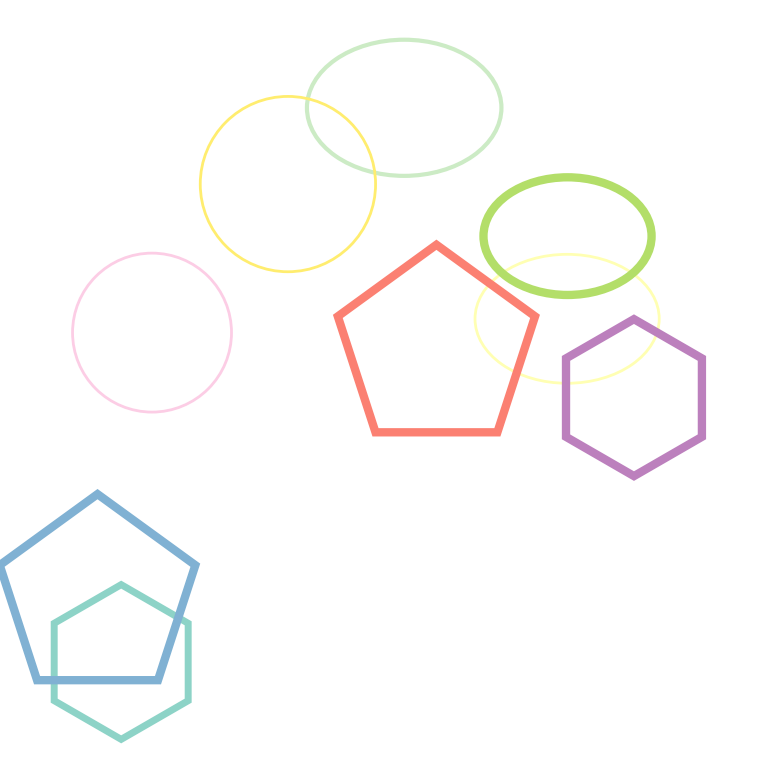[{"shape": "hexagon", "thickness": 2.5, "radius": 0.5, "center": [0.157, 0.14]}, {"shape": "oval", "thickness": 1, "radius": 0.6, "center": [0.737, 0.586]}, {"shape": "pentagon", "thickness": 3, "radius": 0.67, "center": [0.567, 0.548]}, {"shape": "pentagon", "thickness": 3, "radius": 0.67, "center": [0.127, 0.225]}, {"shape": "oval", "thickness": 3, "radius": 0.55, "center": [0.737, 0.693]}, {"shape": "circle", "thickness": 1, "radius": 0.52, "center": [0.197, 0.568]}, {"shape": "hexagon", "thickness": 3, "radius": 0.51, "center": [0.823, 0.484]}, {"shape": "oval", "thickness": 1.5, "radius": 0.63, "center": [0.525, 0.86]}, {"shape": "circle", "thickness": 1, "radius": 0.57, "center": [0.374, 0.761]}]